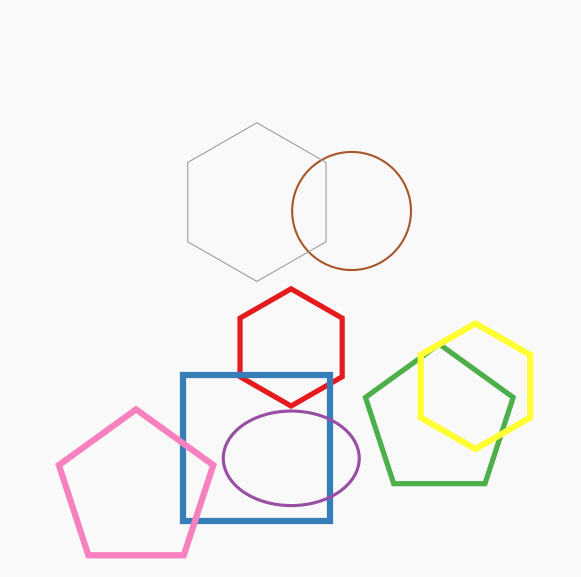[{"shape": "hexagon", "thickness": 2.5, "radius": 0.51, "center": [0.501, 0.398]}, {"shape": "square", "thickness": 3, "radius": 0.63, "center": [0.441, 0.224]}, {"shape": "pentagon", "thickness": 2.5, "radius": 0.67, "center": [0.756, 0.27]}, {"shape": "oval", "thickness": 1.5, "radius": 0.58, "center": [0.501, 0.206]}, {"shape": "hexagon", "thickness": 3, "radius": 0.54, "center": [0.818, 0.33]}, {"shape": "circle", "thickness": 1, "radius": 0.51, "center": [0.605, 0.634]}, {"shape": "pentagon", "thickness": 3, "radius": 0.7, "center": [0.234, 0.151]}, {"shape": "hexagon", "thickness": 0.5, "radius": 0.69, "center": [0.442, 0.649]}]